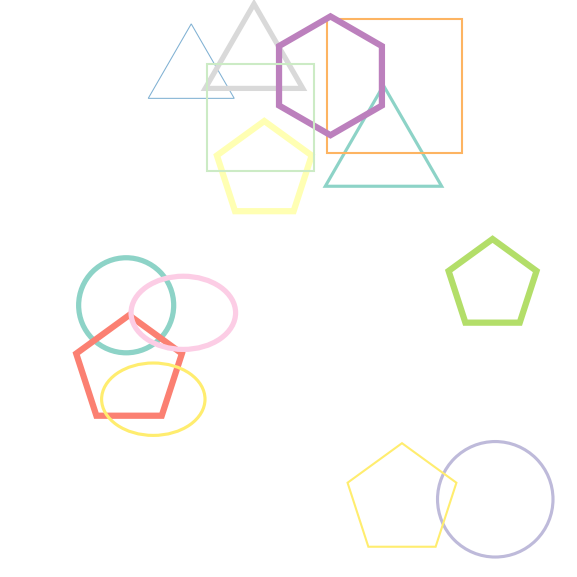[{"shape": "triangle", "thickness": 1.5, "radius": 0.58, "center": [0.664, 0.735]}, {"shape": "circle", "thickness": 2.5, "radius": 0.41, "center": [0.218, 0.471]}, {"shape": "pentagon", "thickness": 3, "radius": 0.43, "center": [0.458, 0.703]}, {"shape": "circle", "thickness": 1.5, "radius": 0.5, "center": [0.858, 0.135]}, {"shape": "pentagon", "thickness": 3, "radius": 0.48, "center": [0.223, 0.357]}, {"shape": "triangle", "thickness": 0.5, "radius": 0.43, "center": [0.331, 0.872]}, {"shape": "square", "thickness": 1, "radius": 0.58, "center": [0.683, 0.85]}, {"shape": "pentagon", "thickness": 3, "radius": 0.4, "center": [0.853, 0.505]}, {"shape": "oval", "thickness": 2.5, "radius": 0.45, "center": [0.317, 0.457]}, {"shape": "triangle", "thickness": 2.5, "radius": 0.49, "center": [0.44, 0.895]}, {"shape": "hexagon", "thickness": 3, "radius": 0.51, "center": [0.572, 0.868]}, {"shape": "square", "thickness": 1, "radius": 0.46, "center": [0.451, 0.795]}, {"shape": "oval", "thickness": 1.5, "radius": 0.45, "center": [0.265, 0.308]}, {"shape": "pentagon", "thickness": 1, "radius": 0.5, "center": [0.696, 0.133]}]